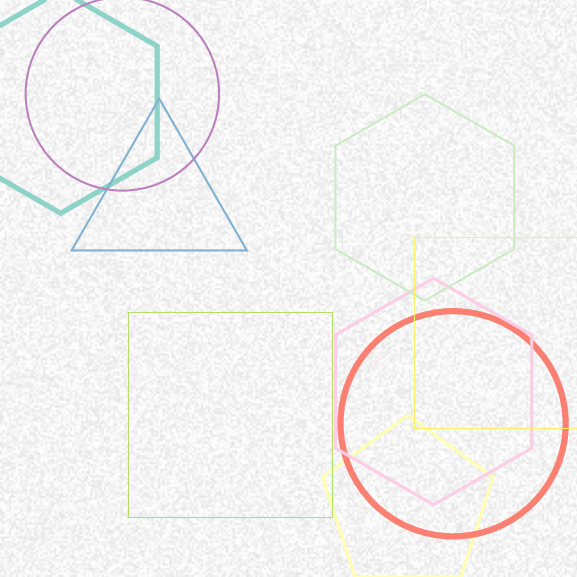[{"shape": "hexagon", "thickness": 2.5, "radius": 0.96, "center": [0.105, 0.823]}, {"shape": "pentagon", "thickness": 1.5, "radius": 0.78, "center": [0.706, 0.125]}, {"shape": "circle", "thickness": 3, "radius": 0.97, "center": [0.785, 0.265]}, {"shape": "triangle", "thickness": 1, "radius": 0.88, "center": [0.276, 0.653]}, {"shape": "square", "thickness": 0.5, "radius": 0.89, "center": [0.398, 0.281]}, {"shape": "hexagon", "thickness": 1.5, "radius": 0.98, "center": [0.751, 0.321]}, {"shape": "circle", "thickness": 1, "radius": 0.84, "center": [0.212, 0.837]}, {"shape": "hexagon", "thickness": 1, "radius": 0.89, "center": [0.736, 0.657]}, {"shape": "square", "thickness": 0.5, "radius": 0.83, "center": [0.882, 0.424]}]